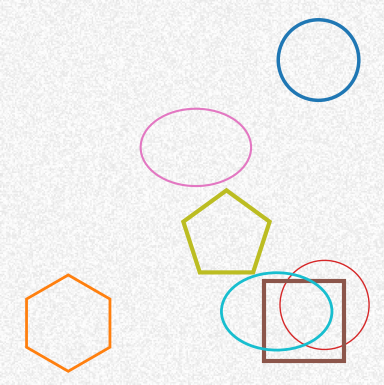[{"shape": "circle", "thickness": 2.5, "radius": 0.52, "center": [0.827, 0.844]}, {"shape": "hexagon", "thickness": 2, "radius": 0.63, "center": [0.177, 0.161]}, {"shape": "circle", "thickness": 1, "radius": 0.58, "center": [0.843, 0.208]}, {"shape": "square", "thickness": 3, "radius": 0.52, "center": [0.79, 0.166]}, {"shape": "oval", "thickness": 1.5, "radius": 0.72, "center": [0.509, 0.617]}, {"shape": "pentagon", "thickness": 3, "radius": 0.59, "center": [0.588, 0.388]}, {"shape": "oval", "thickness": 2, "radius": 0.72, "center": [0.719, 0.191]}]